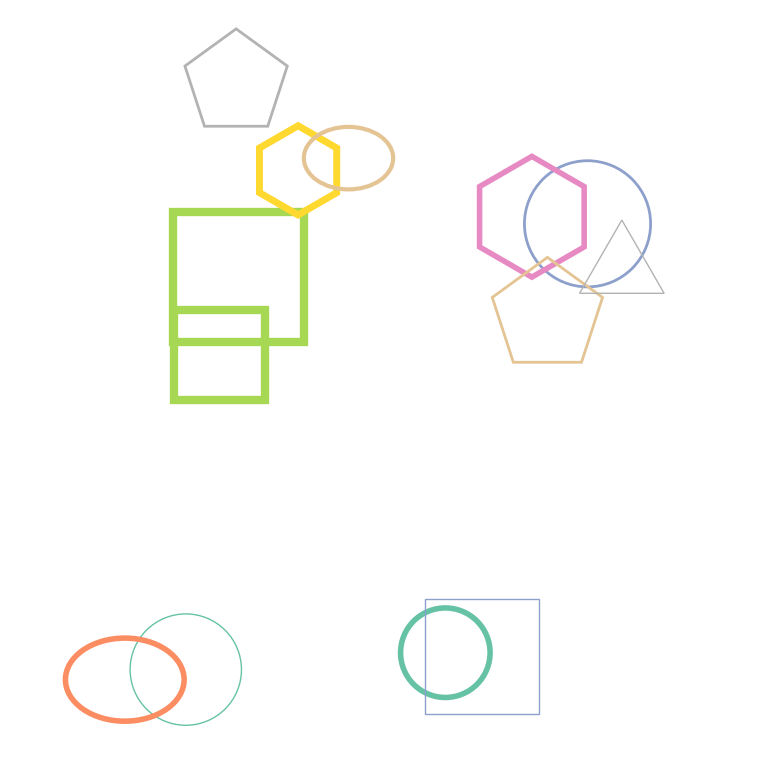[{"shape": "circle", "thickness": 0.5, "radius": 0.36, "center": [0.241, 0.13]}, {"shape": "circle", "thickness": 2, "radius": 0.29, "center": [0.578, 0.152]}, {"shape": "oval", "thickness": 2, "radius": 0.39, "center": [0.162, 0.117]}, {"shape": "square", "thickness": 0.5, "radius": 0.37, "center": [0.626, 0.147]}, {"shape": "circle", "thickness": 1, "radius": 0.41, "center": [0.763, 0.709]}, {"shape": "hexagon", "thickness": 2, "radius": 0.39, "center": [0.691, 0.718]}, {"shape": "square", "thickness": 3, "radius": 0.42, "center": [0.309, 0.64]}, {"shape": "square", "thickness": 3, "radius": 0.29, "center": [0.285, 0.539]}, {"shape": "hexagon", "thickness": 2.5, "radius": 0.29, "center": [0.387, 0.779]}, {"shape": "oval", "thickness": 1.5, "radius": 0.29, "center": [0.453, 0.795]}, {"shape": "pentagon", "thickness": 1, "radius": 0.38, "center": [0.711, 0.59]}, {"shape": "pentagon", "thickness": 1, "radius": 0.35, "center": [0.307, 0.893]}, {"shape": "triangle", "thickness": 0.5, "radius": 0.32, "center": [0.808, 0.651]}]